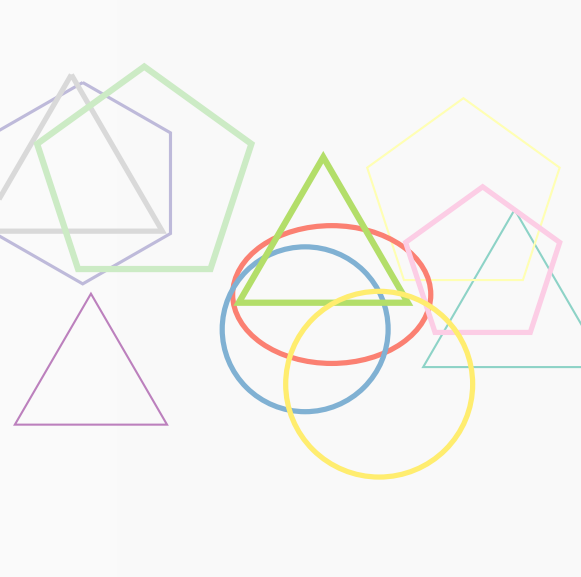[{"shape": "triangle", "thickness": 1, "radius": 0.91, "center": [0.885, 0.454]}, {"shape": "pentagon", "thickness": 1, "radius": 0.87, "center": [0.797, 0.655]}, {"shape": "hexagon", "thickness": 1.5, "radius": 0.87, "center": [0.142, 0.682]}, {"shape": "oval", "thickness": 2.5, "radius": 0.85, "center": [0.571, 0.489]}, {"shape": "circle", "thickness": 2.5, "radius": 0.71, "center": [0.525, 0.429]}, {"shape": "triangle", "thickness": 3, "radius": 0.84, "center": [0.556, 0.559]}, {"shape": "pentagon", "thickness": 2.5, "radius": 0.7, "center": [0.83, 0.536]}, {"shape": "triangle", "thickness": 2.5, "radius": 0.9, "center": [0.123, 0.689]}, {"shape": "triangle", "thickness": 1, "radius": 0.76, "center": [0.156, 0.339]}, {"shape": "pentagon", "thickness": 3, "radius": 0.97, "center": [0.248, 0.69]}, {"shape": "circle", "thickness": 2.5, "radius": 0.8, "center": [0.652, 0.334]}]